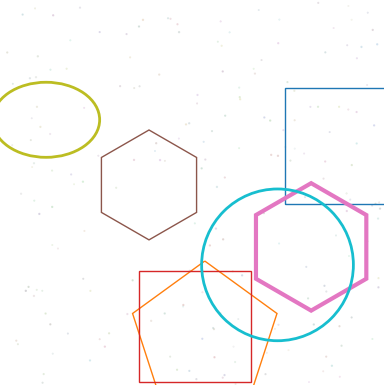[{"shape": "square", "thickness": 1, "radius": 0.75, "center": [0.891, 0.621]}, {"shape": "pentagon", "thickness": 1, "radius": 0.99, "center": [0.532, 0.125]}, {"shape": "square", "thickness": 1, "radius": 0.73, "center": [0.506, 0.152]}, {"shape": "hexagon", "thickness": 1, "radius": 0.71, "center": [0.387, 0.52]}, {"shape": "hexagon", "thickness": 3, "radius": 0.83, "center": [0.808, 0.359]}, {"shape": "oval", "thickness": 2, "radius": 0.7, "center": [0.12, 0.689]}, {"shape": "circle", "thickness": 2, "radius": 0.99, "center": [0.721, 0.312]}]